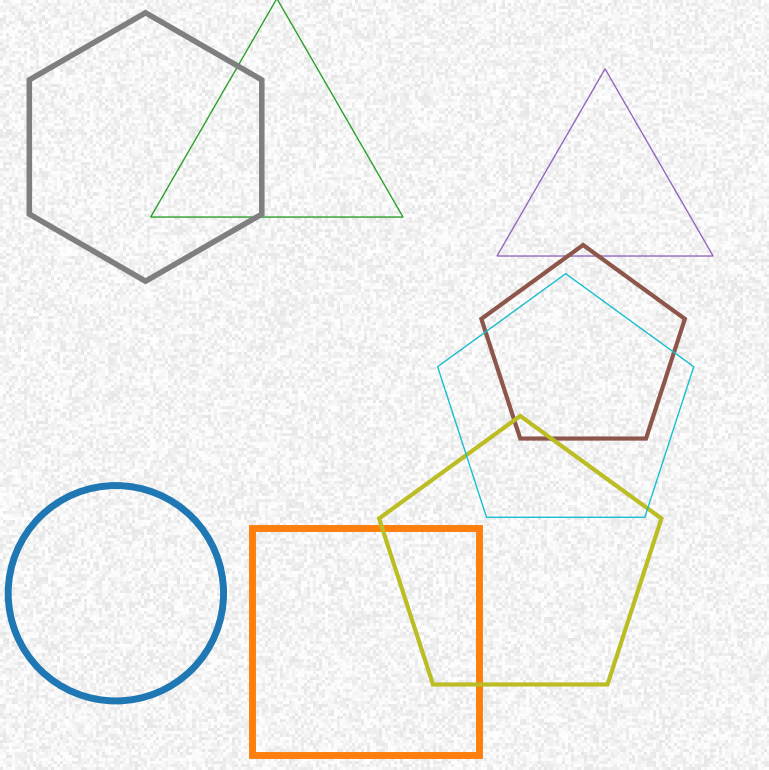[{"shape": "circle", "thickness": 2.5, "radius": 0.7, "center": [0.15, 0.23]}, {"shape": "square", "thickness": 2.5, "radius": 0.74, "center": [0.475, 0.167]}, {"shape": "triangle", "thickness": 0.5, "radius": 0.95, "center": [0.36, 0.813]}, {"shape": "triangle", "thickness": 0.5, "radius": 0.81, "center": [0.786, 0.749]}, {"shape": "pentagon", "thickness": 1.5, "radius": 0.69, "center": [0.757, 0.543]}, {"shape": "hexagon", "thickness": 2, "radius": 0.87, "center": [0.189, 0.809]}, {"shape": "pentagon", "thickness": 1.5, "radius": 0.96, "center": [0.676, 0.267]}, {"shape": "pentagon", "thickness": 0.5, "radius": 0.87, "center": [0.735, 0.47]}]